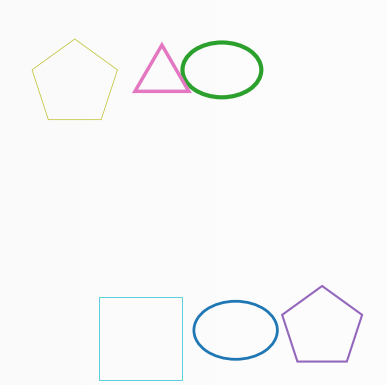[{"shape": "oval", "thickness": 2, "radius": 0.54, "center": [0.608, 0.142]}, {"shape": "oval", "thickness": 3, "radius": 0.51, "center": [0.573, 0.818]}, {"shape": "pentagon", "thickness": 1.5, "radius": 0.54, "center": [0.831, 0.149]}, {"shape": "triangle", "thickness": 2.5, "radius": 0.4, "center": [0.418, 0.803]}, {"shape": "pentagon", "thickness": 0.5, "radius": 0.58, "center": [0.193, 0.783]}, {"shape": "square", "thickness": 0.5, "radius": 0.54, "center": [0.363, 0.12]}]